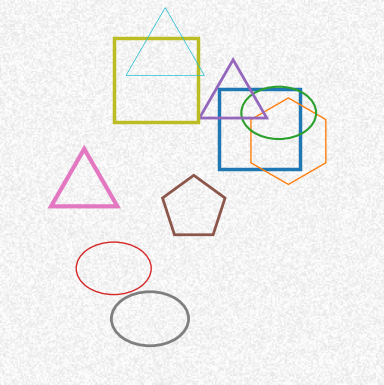[{"shape": "square", "thickness": 2.5, "radius": 0.52, "center": [0.674, 0.664]}, {"shape": "hexagon", "thickness": 1, "radius": 0.56, "center": [0.749, 0.633]}, {"shape": "oval", "thickness": 1.5, "radius": 0.49, "center": [0.724, 0.707]}, {"shape": "oval", "thickness": 1, "radius": 0.49, "center": [0.295, 0.303]}, {"shape": "triangle", "thickness": 2, "radius": 0.5, "center": [0.605, 0.744]}, {"shape": "pentagon", "thickness": 2, "radius": 0.43, "center": [0.503, 0.459]}, {"shape": "triangle", "thickness": 3, "radius": 0.5, "center": [0.219, 0.514]}, {"shape": "oval", "thickness": 2, "radius": 0.5, "center": [0.39, 0.172]}, {"shape": "square", "thickness": 2.5, "radius": 0.55, "center": [0.406, 0.793]}, {"shape": "triangle", "thickness": 0.5, "radius": 0.59, "center": [0.429, 0.863]}]